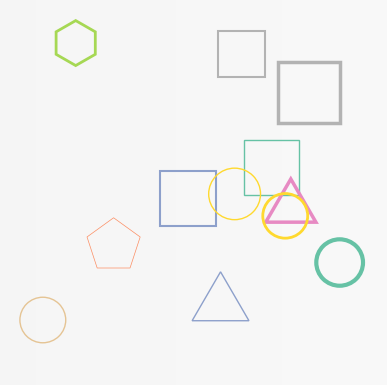[{"shape": "square", "thickness": 1, "radius": 0.35, "center": [0.701, 0.565]}, {"shape": "circle", "thickness": 3, "radius": 0.3, "center": [0.877, 0.318]}, {"shape": "pentagon", "thickness": 0.5, "radius": 0.36, "center": [0.293, 0.362]}, {"shape": "triangle", "thickness": 1, "radius": 0.42, "center": [0.569, 0.209]}, {"shape": "square", "thickness": 1.5, "radius": 0.36, "center": [0.485, 0.484]}, {"shape": "triangle", "thickness": 2.5, "radius": 0.37, "center": [0.75, 0.46]}, {"shape": "hexagon", "thickness": 2, "radius": 0.29, "center": [0.195, 0.888]}, {"shape": "circle", "thickness": 1, "radius": 0.33, "center": [0.605, 0.496]}, {"shape": "circle", "thickness": 2, "radius": 0.29, "center": [0.736, 0.439]}, {"shape": "circle", "thickness": 1, "radius": 0.3, "center": [0.111, 0.169]}, {"shape": "square", "thickness": 1.5, "radius": 0.3, "center": [0.624, 0.86]}, {"shape": "square", "thickness": 2.5, "radius": 0.4, "center": [0.797, 0.761]}]